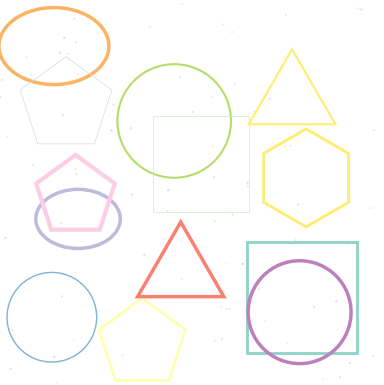[{"shape": "square", "thickness": 2, "radius": 0.72, "center": [0.785, 0.227]}, {"shape": "pentagon", "thickness": 2, "radius": 0.59, "center": [0.369, 0.107]}, {"shape": "oval", "thickness": 2.5, "radius": 0.55, "center": [0.203, 0.431]}, {"shape": "triangle", "thickness": 2.5, "radius": 0.65, "center": [0.469, 0.294]}, {"shape": "circle", "thickness": 1, "radius": 0.58, "center": [0.135, 0.176]}, {"shape": "oval", "thickness": 2.5, "radius": 0.71, "center": [0.14, 0.88]}, {"shape": "circle", "thickness": 1.5, "radius": 0.74, "center": [0.452, 0.686]}, {"shape": "pentagon", "thickness": 3, "radius": 0.54, "center": [0.196, 0.49]}, {"shape": "pentagon", "thickness": 0.5, "radius": 0.63, "center": [0.172, 0.728]}, {"shape": "circle", "thickness": 2.5, "radius": 0.67, "center": [0.778, 0.189]}, {"shape": "square", "thickness": 0.5, "radius": 0.63, "center": [0.521, 0.573]}, {"shape": "triangle", "thickness": 1.5, "radius": 0.65, "center": [0.759, 0.742]}, {"shape": "hexagon", "thickness": 2, "radius": 0.64, "center": [0.795, 0.538]}]